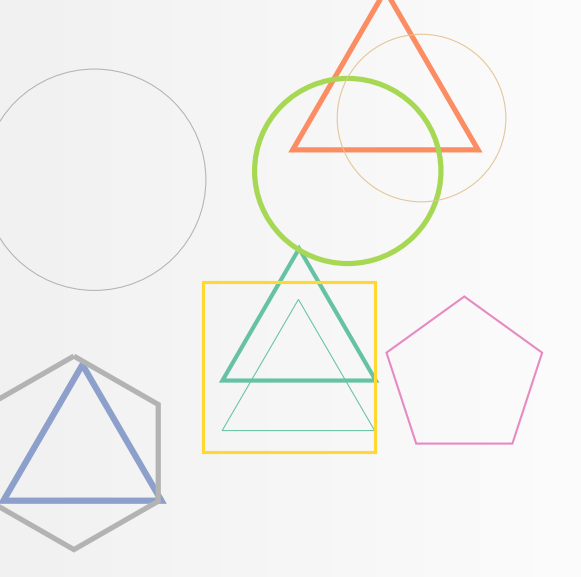[{"shape": "triangle", "thickness": 2, "radius": 0.76, "center": [0.515, 0.416]}, {"shape": "triangle", "thickness": 0.5, "radius": 0.76, "center": [0.513, 0.329]}, {"shape": "triangle", "thickness": 2.5, "radius": 0.92, "center": [0.663, 0.832]}, {"shape": "triangle", "thickness": 3, "radius": 0.78, "center": [0.142, 0.211]}, {"shape": "pentagon", "thickness": 1, "radius": 0.7, "center": [0.799, 0.345]}, {"shape": "circle", "thickness": 2.5, "radius": 0.8, "center": [0.598, 0.703]}, {"shape": "square", "thickness": 1.5, "radius": 0.74, "center": [0.497, 0.364]}, {"shape": "circle", "thickness": 0.5, "radius": 0.73, "center": [0.725, 0.795]}, {"shape": "circle", "thickness": 0.5, "radius": 0.96, "center": [0.163, 0.688]}, {"shape": "hexagon", "thickness": 2.5, "radius": 0.84, "center": [0.127, 0.215]}]